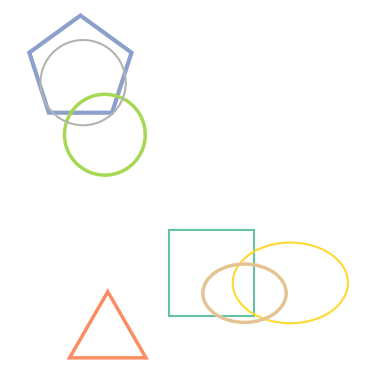[{"shape": "square", "thickness": 1.5, "radius": 0.56, "center": [0.549, 0.291]}, {"shape": "triangle", "thickness": 2.5, "radius": 0.57, "center": [0.28, 0.128]}, {"shape": "pentagon", "thickness": 3, "radius": 0.7, "center": [0.209, 0.82]}, {"shape": "circle", "thickness": 2.5, "radius": 0.52, "center": [0.272, 0.65]}, {"shape": "oval", "thickness": 1.5, "radius": 0.75, "center": [0.754, 0.265]}, {"shape": "oval", "thickness": 2.5, "radius": 0.54, "center": [0.635, 0.238]}, {"shape": "circle", "thickness": 1.5, "radius": 0.55, "center": [0.216, 0.785]}]